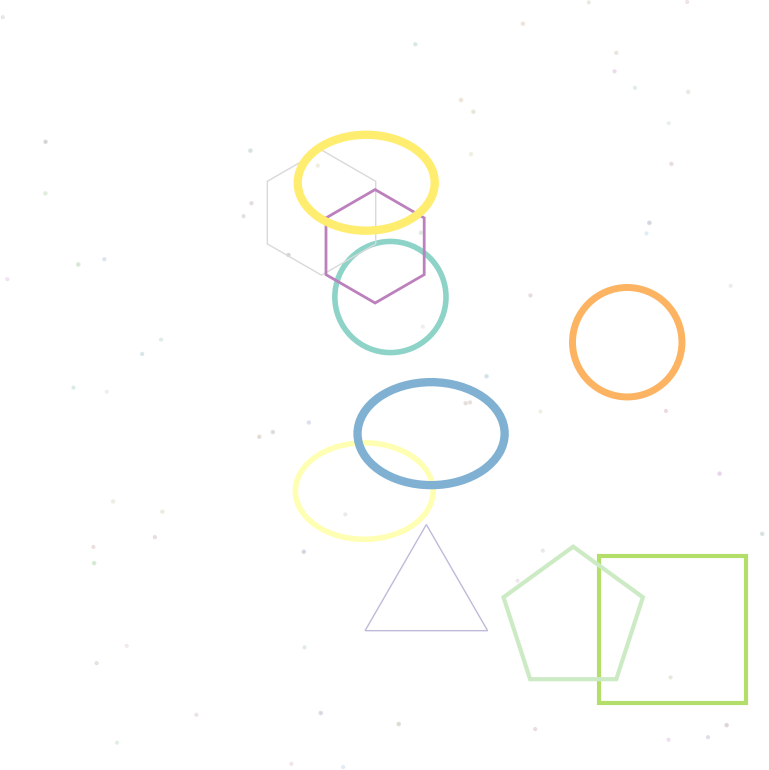[{"shape": "circle", "thickness": 2, "radius": 0.36, "center": [0.507, 0.614]}, {"shape": "oval", "thickness": 2, "radius": 0.45, "center": [0.473, 0.362]}, {"shape": "triangle", "thickness": 0.5, "radius": 0.46, "center": [0.554, 0.227]}, {"shape": "oval", "thickness": 3, "radius": 0.48, "center": [0.56, 0.437]}, {"shape": "circle", "thickness": 2.5, "radius": 0.36, "center": [0.815, 0.556]}, {"shape": "square", "thickness": 1.5, "radius": 0.48, "center": [0.874, 0.182]}, {"shape": "hexagon", "thickness": 0.5, "radius": 0.41, "center": [0.418, 0.724]}, {"shape": "hexagon", "thickness": 1, "radius": 0.37, "center": [0.487, 0.68]}, {"shape": "pentagon", "thickness": 1.5, "radius": 0.48, "center": [0.744, 0.195]}, {"shape": "oval", "thickness": 3, "radius": 0.44, "center": [0.476, 0.763]}]